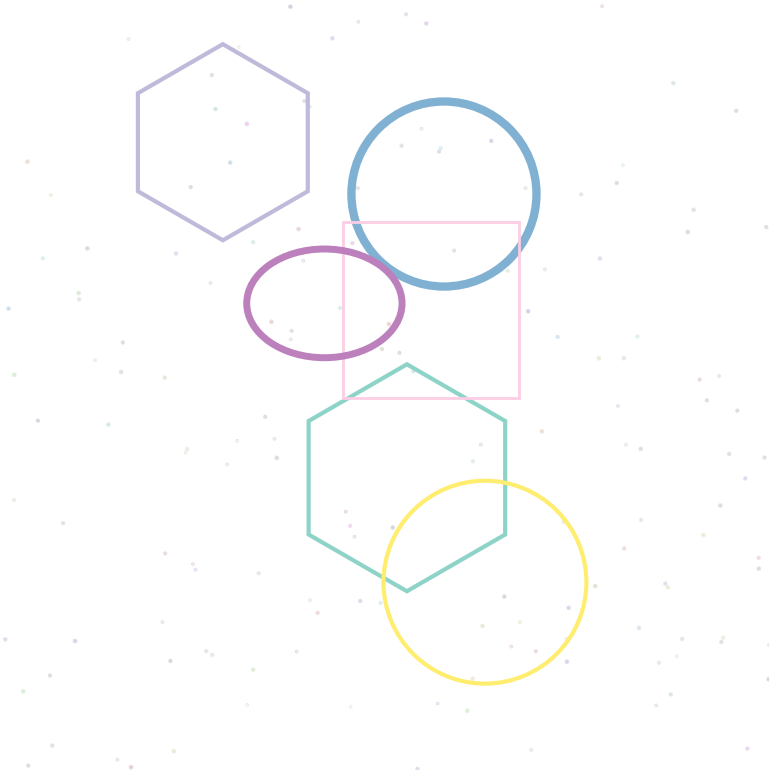[{"shape": "hexagon", "thickness": 1.5, "radius": 0.74, "center": [0.528, 0.38]}, {"shape": "hexagon", "thickness": 1.5, "radius": 0.64, "center": [0.289, 0.815]}, {"shape": "circle", "thickness": 3, "radius": 0.6, "center": [0.577, 0.748]}, {"shape": "square", "thickness": 1, "radius": 0.57, "center": [0.56, 0.597]}, {"shape": "oval", "thickness": 2.5, "radius": 0.5, "center": [0.421, 0.606]}, {"shape": "circle", "thickness": 1.5, "radius": 0.66, "center": [0.63, 0.244]}]